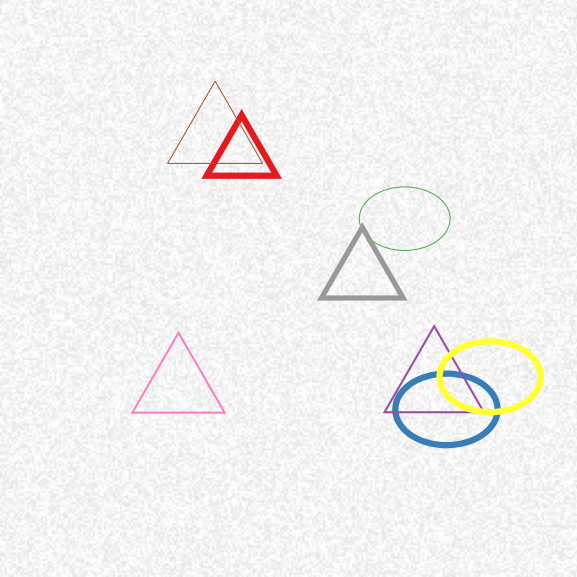[{"shape": "triangle", "thickness": 3, "radius": 0.35, "center": [0.418, 0.73]}, {"shape": "oval", "thickness": 3, "radius": 0.44, "center": [0.773, 0.29]}, {"shape": "oval", "thickness": 0.5, "radius": 0.39, "center": [0.701, 0.62]}, {"shape": "triangle", "thickness": 1, "radius": 0.5, "center": [0.752, 0.335]}, {"shape": "oval", "thickness": 3, "radius": 0.44, "center": [0.849, 0.347]}, {"shape": "triangle", "thickness": 0.5, "radius": 0.47, "center": [0.372, 0.764]}, {"shape": "triangle", "thickness": 1, "radius": 0.46, "center": [0.309, 0.331]}, {"shape": "triangle", "thickness": 2.5, "radius": 0.41, "center": [0.627, 0.524]}]